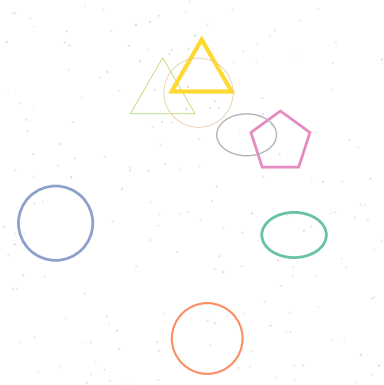[{"shape": "oval", "thickness": 2, "radius": 0.42, "center": [0.764, 0.39]}, {"shape": "circle", "thickness": 1.5, "radius": 0.46, "center": [0.538, 0.121]}, {"shape": "circle", "thickness": 2, "radius": 0.48, "center": [0.144, 0.42]}, {"shape": "pentagon", "thickness": 2, "radius": 0.4, "center": [0.728, 0.631]}, {"shape": "triangle", "thickness": 0.5, "radius": 0.49, "center": [0.423, 0.753]}, {"shape": "triangle", "thickness": 3, "radius": 0.45, "center": [0.524, 0.807]}, {"shape": "circle", "thickness": 0.5, "radius": 0.45, "center": [0.516, 0.759]}, {"shape": "oval", "thickness": 1, "radius": 0.39, "center": [0.641, 0.65]}]